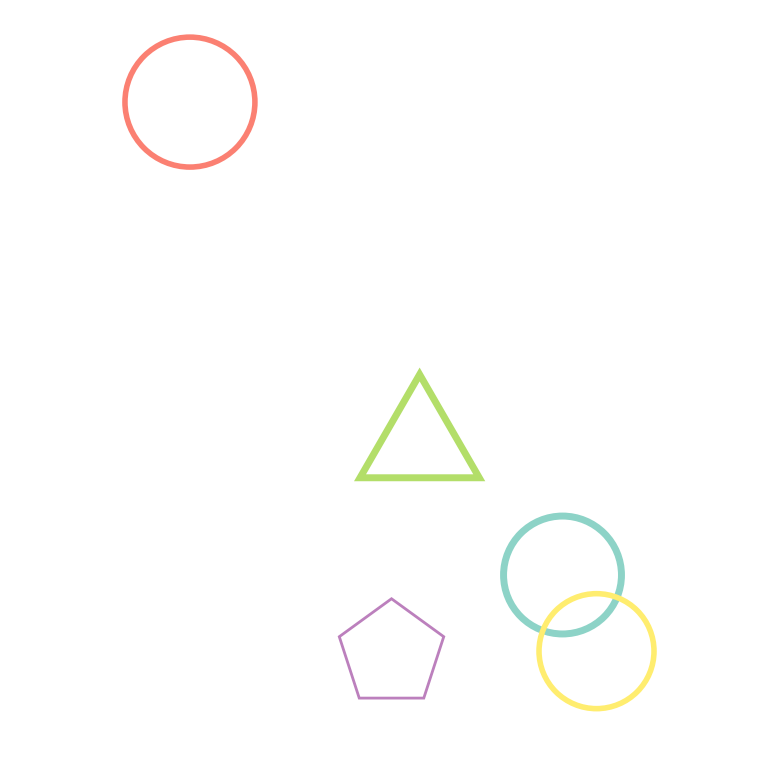[{"shape": "circle", "thickness": 2.5, "radius": 0.38, "center": [0.731, 0.253]}, {"shape": "circle", "thickness": 2, "radius": 0.42, "center": [0.247, 0.867]}, {"shape": "triangle", "thickness": 2.5, "radius": 0.45, "center": [0.545, 0.424]}, {"shape": "pentagon", "thickness": 1, "radius": 0.36, "center": [0.508, 0.151]}, {"shape": "circle", "thickness": 2, "radius": 0.37, "center": [0.775, 0.154]}]